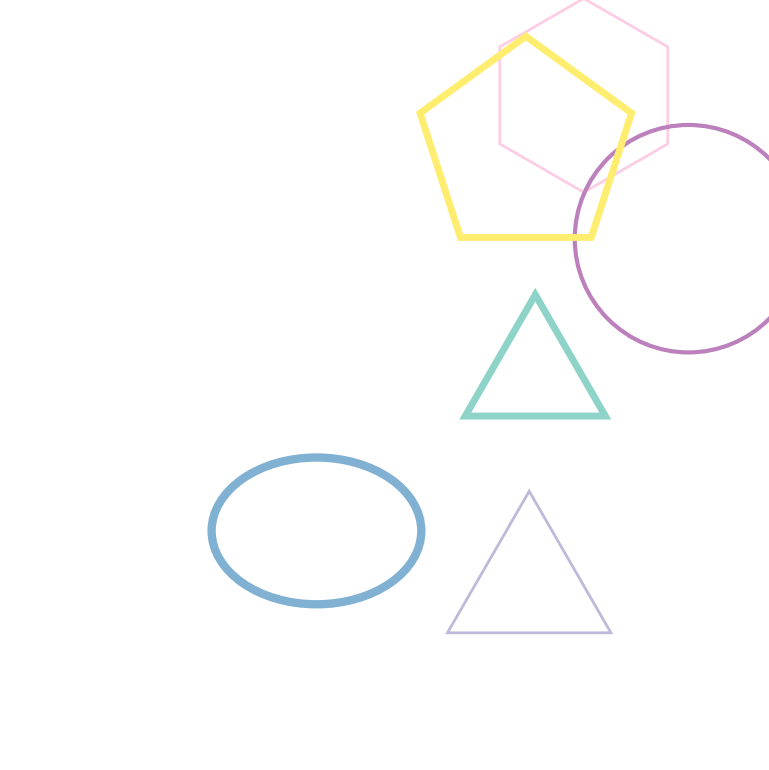[{"shape": "triangle", "thickness": 2.5, "radius": 0.53, "center": [0.695, 0.512]}, {"shape": "triangle", "thickness": 1, "radius": 0.61, "center": [0.687, 0.239]}, {"shape": "oval", "thickness": 3, "radius": 0.68, "center": [0.411, 0.311]}, {"shape": "hexagon", "thickness": 1, "radius": 0.63, "center": [0.758, 0.876]}, {"shape": "circle", "thickness": 1.5, "radius": 0.74, "center": [0.894, 0.69]}, {"shape": "pentagon", "thickness": 2.5, "radius": 0.72, "center": [0.683, 0.808]}]